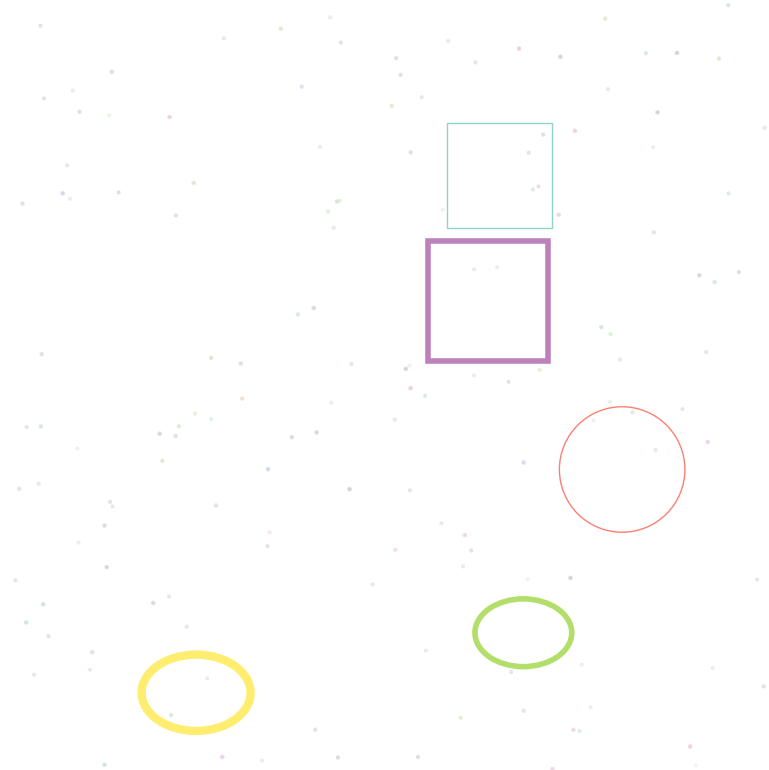[{"shape": "square", "thickness": 0.5, "radius": 0.34, "center": [0.648, 0.772]}, {"shape": "circle", "thickness": 0.5, "radius": 0.41, "center": [0.808, 0.39]}, {"shape": "oval", "thickness": 2, "radius": 0.31, "center": [0.68, 0.178]}, {"shape": "square", "thickness": 2, "radius": 0.39, "center": [0.634, 0.609]}, {"shape": "oval", "thickness": 3, "radius": 0.35, "center": [0.255, 0.1]}]